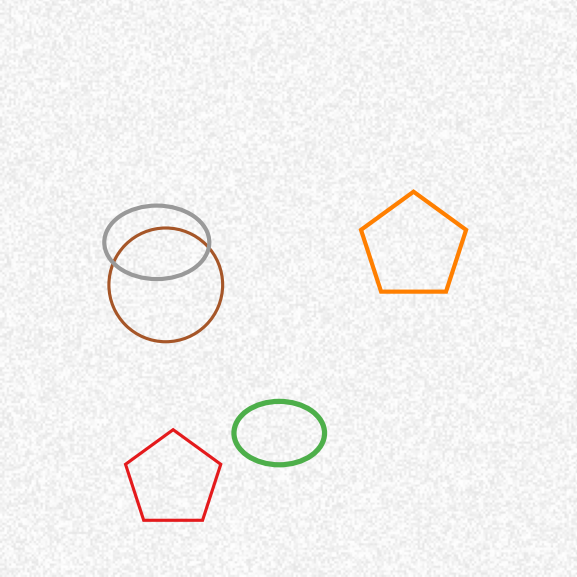[{"shape": "pentagon", "thickness": 1.5, "radius": 0.43, "center": [0.3, 0.168]}, {"shape": "oval", "thickness": 2.5, "radius": 0.39, "center": [0.484, 0.249]}, {"shape": "pentagon", "thickness": 2, "radius": 0.48, "center": [0.716, 0.572]}, {"shape": "circle", "thickness": 1.5, "radius": 0.49, "center": [0.287, 0.506]}, {"shape": "oval", "thickness": 2, "radius": 0.45, "center": [0.272, 0.579]}]